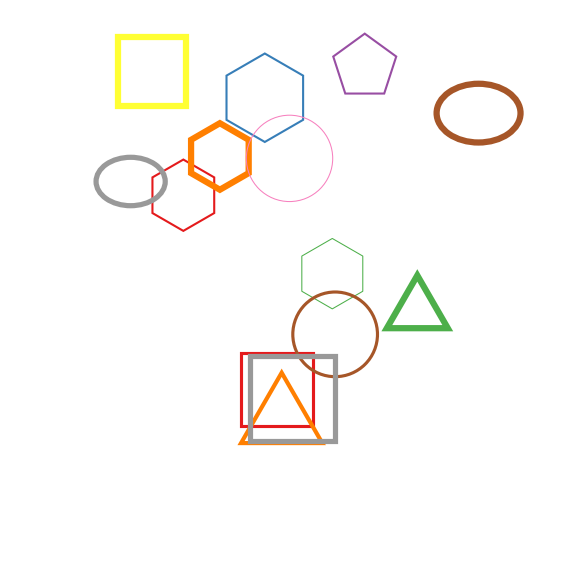[{"shape": "hexagon", "thickness": 1, "radius": 0.31, "center": [0.317, 0.661]}, {"shape": "square", "thickness": 1.5, "radius": 0.31, "center": [0.48, 0.324]}, {"shape": "hexagon", "thickness": 1, "radius": 0.38, "center": [0.459, 0.83]}, {"shape": "hexagon", "thickness": 0.5, "radius": 0.3, "center": [0.575, 0.525]}, {"shape": "triangle", "thickness": 3, "radius": 0.3, "center": [0.723, 0.461]}, {"shape": "pentagon", "thickness": 1, "radius": 0.29, "center": [0.632, 0.884]}, {"shape": "hexagon", "thickness": 3, "radius": 0.29, "center": [0.381, 0.728]}, {"shape": "triangle", "thickness": 2, "radius": 0.41, "center": [0.488, 0.273]}, {"shape": "square", "thickness": 3, "radius": 0.3, "center": [0.263, 0.875]}, {"shape": "oval", "thickness": 3, "radius": 0.36, "center": [0.829, 0.803]}, {"shape": "circle", "thickness": 1.5, "radius": 0.37, "center": [0.58, 0.42]}, {"shape": "circle", "thickness": 0.5, "radius": 0.37, "center": [0.501, 0.725]}, {"shape": "square", "thickness": 2.5, "radius": 0.37, "center": [0.507, 0.309]}, {"shape": "oval", "thickness": 2.5, "radius": 0.3, "center": [0.226, 0.685]}]